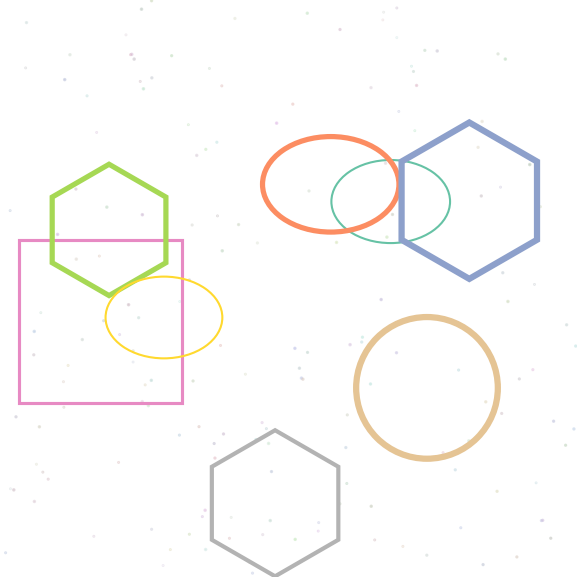[{"shape": "oval", "thickness": 1, "radius": 0.51, "center": [0.677, 0.65]}, {"shape": "oval", "thickness": 2.5, "radius": 0.59, "center": [0.573, 0.68]}, {"shape": "hexagon", "thickness": 3, "radius": 0.68, "center": [0.813, 0.652]}, {"shape": "square", "thickness": 1.5, "radius": 0.71, "center": [0.174, 0.443]}, {"shape": "hexagon", "thickness": 2.5, "radius": 0.57, "center": [0.189, 0.601]}, {"shape": "oval", "thickness": 1, "radius": 0.51, "center": [0.284, 0.449]}, {"shape": "circle", "thickness": 3, "radius": 0.61, "center": [0.739, 0.327]}, {"shape": "hexagon", "thickness": 2, "radius": 0.63, "center": [0.476, 0.128]}]